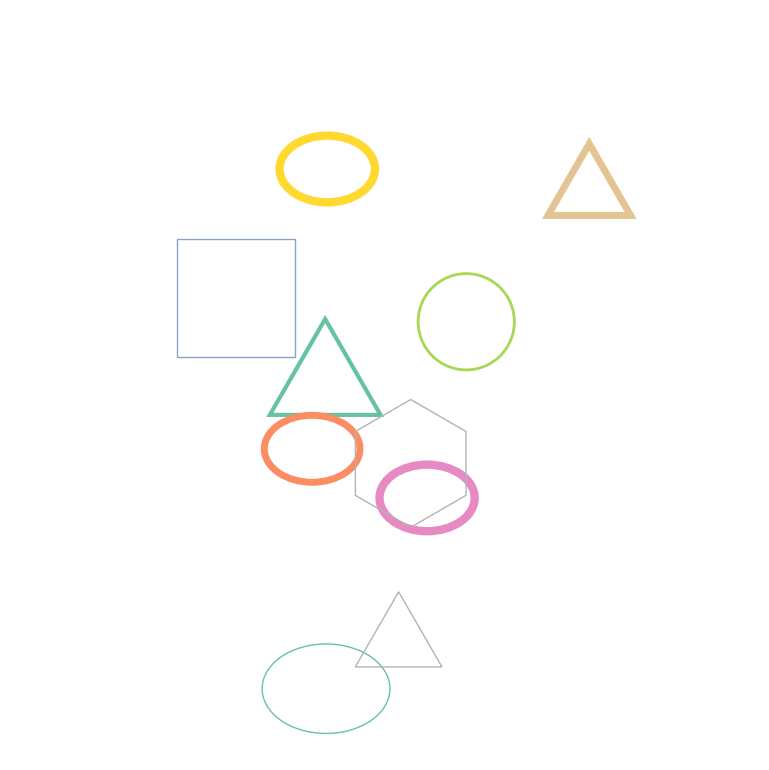[{"shape": "triangle", "thickness": 1.5, "radius": 0.41, "center": [0.422, 0.503]}, {"shape": "oval", "thickness": 0.5, "radius": 0.42, "center": [0.423, 0.106]}, {"shape": "oval", "thickness": 2.5, "radius": 0.31, "center": [0.405, 0.417]}, {"shape": "square", "thickness": 0.5, "radius": 0.38, "center": [0.307, 0.613]}, {"shape": "oval", "thickness": 3, "radius": 0.31, "center": [0.555, 0.353]}, {"shape": "circle", "thickness": 1, "radius": 0.31, "center": [0.606, 0.582]}, {"shape": "oval", "thickness": 3, "radius": 0.31, "center": [0.425, 0.781]}, {"shape": "triangle", "thickness": 2.5, "radius": 0.31, "center": [0.765, 0.751]}, {"shape": "triangle", "thickness": 0.5, "radius": 0.32, "center": [0.518, 0.166]}, {"shape": "hexagon", "thickness": 0.5, "radius": 0.41, "center": [0.533, 0.398]}]